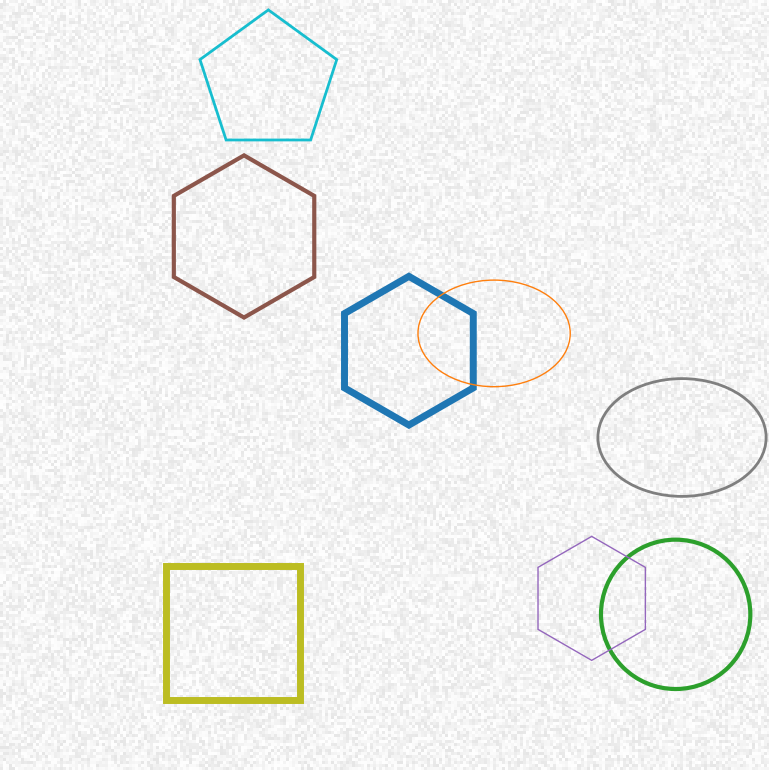[{"shape": "hexagon", "thickness": 2.5, "radius": 0.48, "center": [0.531, 0.545]}, {"shape": "oval", "thickness": 0.5, "radius": 0.49, "center": [0.642, 0.567]}, {"shape": "circle", "thickness": 1.5, "radius": 0.48, "center": [0.877, 0.202]}, {"shape": "hexagon", "thickness": 0.5, "radius": 0.4, "center": [0.768, 0.223]}, {"shape": "hexagon", "thickness": 1.5, "radius": 0.53, "center": [0.317, 0.693]}, {"shape": "oval", "thickness": 1, "radius": 0.55, "center": [0.886, 0.432]}, {"shape": "square", "thickness": 2.5, "radius": 0.43, "center": [0.302, 0.178]}, {"shape": "pentagon", "thickness": 1, "radius": 0.47, "center": [0.349, 0.894]}]